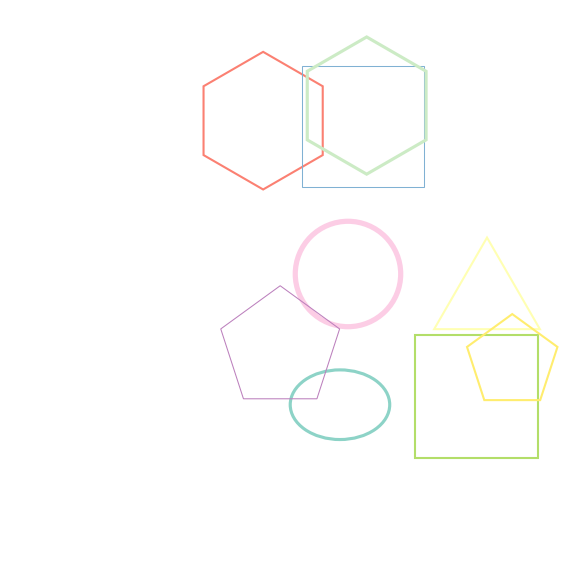[{"shape": "oval", "thickness": 1.5, "radius": 0.43, "center": [0.589, 0.298]}, {"shape": "triangle", "thickness": 1, "radius": 0.53, "center": [0.843, 0.482]}, {"shape": "hexagon", "thickness": 1, "radius": 0.6, "center": [0.456, 0.79]}, {"shape": "square", "thickness": 0.5, "radius": 0.53, "center": [0.629, 0.78]}, {"shape": "square", "thickness": 1, "radius": 0.53, "center": [0.826, 0.313]}, {"shape": "circle", "thickness": 2.5, "radius": 0.46, "center": [0.603, 0.525]}, {"shape": "pentagon", "thickness": 0.5, "radius": 0.54, "center": [0.485, 0.396]}, {"shape": "hexagon", "thickness": 1.5, "radius": 0.59, "center": [0.635, 0.816]}, {"shape": "pentagon", "thickness": 1, "radius": 0.41, "center": [0.887, 0.373]}]